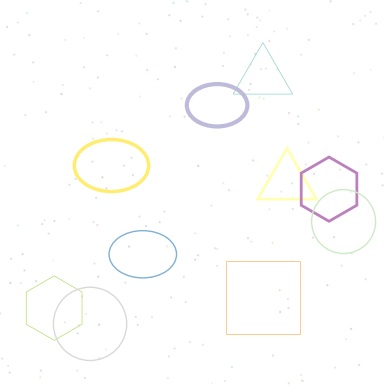[{"shape": "triangle", "thickness": 0.5, "radius": 0.45, "center": [0.683, 0.8]}, {"shape": "triangle", "thickness": 2, "radius": 0.44, "center": [0.746, 0.527]}, {"shape": "oval", "thickness": 3, "radius": 0.39, "center": [0.564, 0.727]}, {"shape": "oval", "thickness": 1, "radius": 0.44, "center": [0.371, 0.34]}, {"shape": "square", "thickness": 0.5, "radius": 0.48, "center": [0.683, 0.228]}, {"shape": "hexagon", "thickness": 0.5, "radius": 0.42, "center": [0.141, 0.2]}, {"shape": "circle", "thickness": 1, "radius": 0.48, "center": [0.234, 0.159]}, {"shape": "hexagon", "thickness": 2, "radius": 0.42, "center": [0.855, 0.509]}, {"shape": "circle", "thickness": 1, "radius": 0.42, "center": [0.893, 0.425]}, {"shape": "oval", "thickness": 2.5, "radius": 0.48, "center": [0.29, 0.57]}]